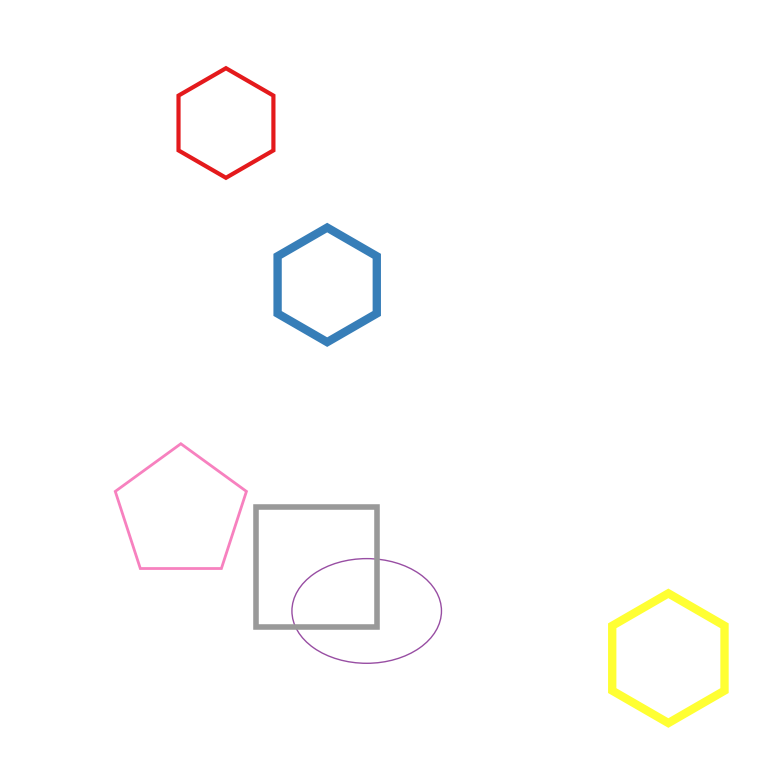[{"shape": "hexagon", "thickness": 1.5, "radius": 0.36, "center": [0.293, 0.84]}, {"shape": "hexagon", "thickness": 3, "radius": 0.37, "center": [0.425, 0.63]}, {"shape": "oval", "thickness": 0.5, "radius": 0.49, "center": [0.476, 0.207]}, {"shape": "hexagon", "thickness": 3, "radius": 0.42, "center": [0.868, 0.145]}, {"shape": "pentagon", "thickness": 1, "radius": 0.45, "center": [0.235, 0.334]}, {"shape": "square", "thickness": 2, "radius": 0.39, "center": [0.411, 0.263]}]